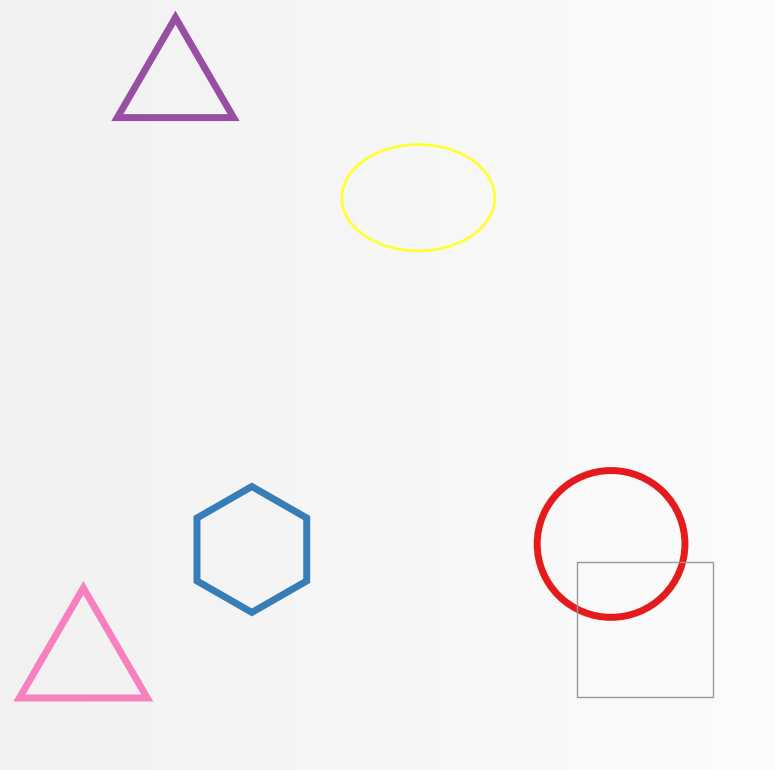[{"shape": "circle", "thickness": 2.5, "radius": 0.48, "center": [0.788, 0.294]}, {"shape": "hexagon", "thickness": 2.5, "radius": 0.41, "center": [0.325, 0.286]}, {"shape": "triangle", "thickness": 2.5, "radius": 0.43, "center": [0.226, 0.891]}, {"shape": "oval", "thickness": 1, "radius": 0.49, "center": [0.54, 0.743]}, {"shape": "triangle", "thickness": 2.5, "radius": 0.48, "center": [0.108, 0.141]}, {"shape": "square", "thickness": 0.5, "radius": 0.44, "center": [0.833, 0.182]}]